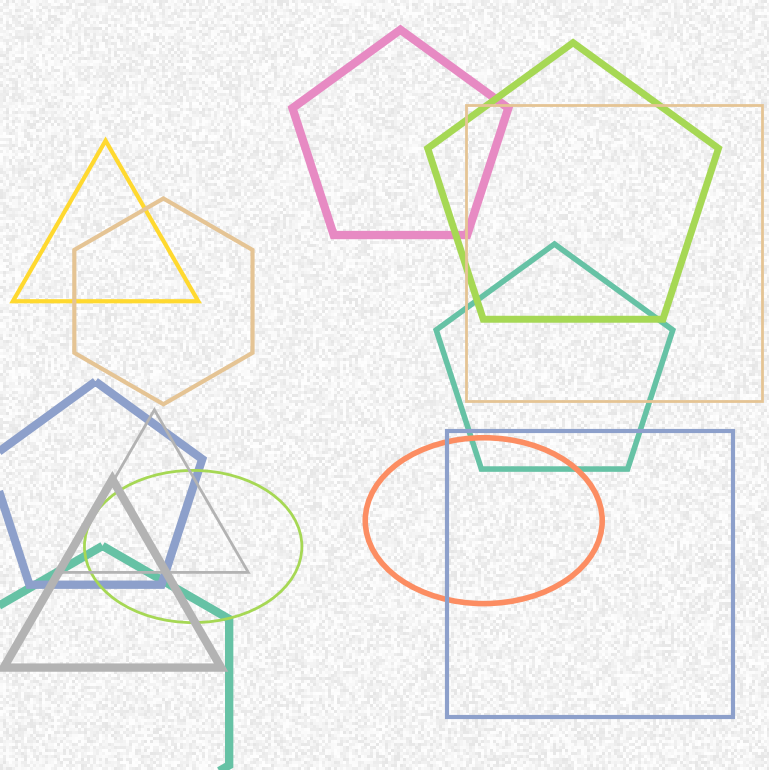[{"shape": "hexagon", "thickness": 3, "radius": 0.95, "center": [0.133, 0.101]}, {"shape": "pentagon", "thickness": 2, "radius": 0.81, "center": [0.72, 0.522]}, {"shape": "oval", "thickness": 2, "radius": 0.77, "center": [0.628, 0.324]}, {"shape": "square", "thickness": 1.5, "radius": 0.93, "center": [0.766, 0.254]}, {"shape": "pentagon", "thickness": 3, "radius": 0.73, "center": [0.124, 0.359]}, {"shape": "pentagon", "thickness": 3, "radius": 0.74, "center": [0.52, 0.814]}, {"shape": "oval", "thickness": 1, "radius": 0.71, "center": [0.251, 0.29]}, {"shape": "pentagon", "thickness": 2.5, "radius": 0.99, "center": [0.744, 0.746]}, {"shape": "triangle", "thickness": 1.5, "radius": 0.7, "center": [0.137, 0.678]}, {"shape": "square", "thickness": 1, "radius": 0.96, "center": [0.798, 0.672]}, {"shape": "hexagon", "thickness": 1.5, "radius": 0.67, "center": [0.212, 0.609]}, {"shape": "triangle", "thickness": 3, "radius": 0.82, "center": [0.146, 0.215]}, {"shape": "triangle", "thickness": 1, "radius": 0.7, "center": [0.201, 0.327]}]